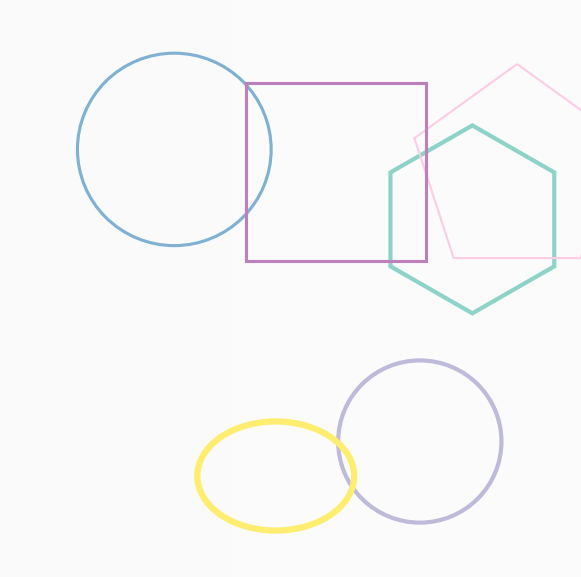[{"shape": "hexagon", "thickness": 2, "radius": 0.81, "center": [0.813, 0.619]}, {"shape": "circle", "thickness": 2, "radius": 0.7, "center": [0.722, 0.235]}, {"shape": "circle", "thickness": 1.5, "radius": 0.83, "center": [0.3, 0.74]}, {"shape": "pentagon", "thickness": 1, "radius": 0.93, "center": [0.89, 0.703]}, {"shape": "square", "thickness": 1.5, "radius": 0.77, "center": [0.579, 0.701]}, {"shape": "oval", "thickness": 3, "radius": 0.67, "center": [0.474, 0.175]}]